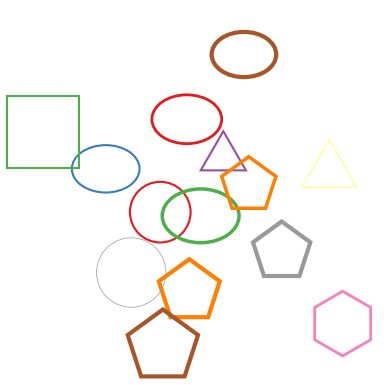[{"shape": "circle", "thickness": 1.5, "radius": 0.39, "center": [0.416, 0.449]}, {"shape": "oval", "thickness": 2, "radius": 0.45, "center": [0.485, 0.69]}, {"shape": "oval", "thickness": 1.5, "radius": 0.44, "center": [0.275, 0.561]}, {"shape": "square", "thickness": 1.5, "radius": 0.47, "center": [0.112, 0.657]}, {"shape": "oval", "thickness": 2.5, "radius": 0.5, "center": [0.521, 0.439]}, {"shape": "triangle", "thickness": 1.5, "radius": 0.34, "center": [0.58, 0.591]}, {"shape": "pentagon", "thickness": 2.5, "radius": 0.37, "center": [0.646, 0.519]}, {"shape": "pentagon", "thickness": 3, "radius": 0.42, "center": [0.492, 0.244]}, {"shape": "triangle", "thickness": 0.5, "radius": 0.41, "center": [0.856, 0.555]}, {"shape": "pentagon", "thickness": 3, "radius": 0.48, "center": [0.423, 0.1]}, {"shape": "oval", "thickness": 3, "radius": 0.42, "center": [0.634, 0.858]}, {"shape": "hexagon", "thickness": 2, "radius": 0.42, "center": [0.89, 0.16]}, {"shape": "circle", "thickness": 0.5, "radius": 0.45, "center": [0.341, 0.292]}, {"shape": "pentagon", "thickness": 3, "radius": 0.39, "center": [0.732, 0.346]}]